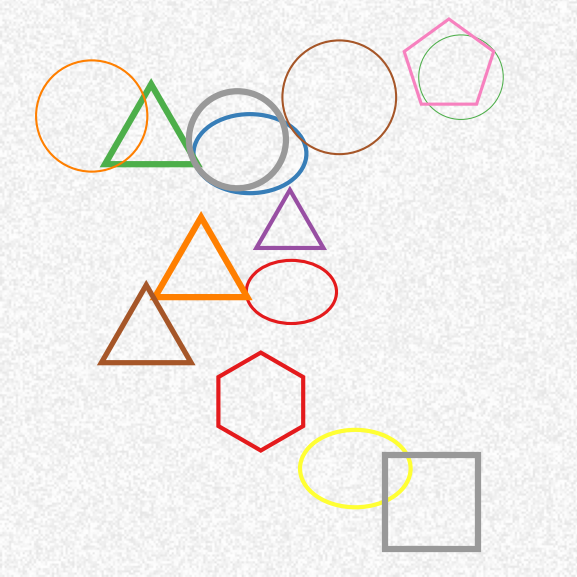[{"shape": "hexagon", "thickness": 2, "radius": 0.42, "center": [0.452, 0.304]}, {"shape": "oval", "thickness": 1.5, "radius": 0.39, "center": [0.505, 0.494]}, {"shape": "oval", "thickness": 2, "radius": 0.49, "center": [0.433, 0.733]}, {"shape": "circle", "thickness": 0.5, "radius": 0.37, "center": [0.798, 0.865]}, {"shape": "triangle", "thickness": 3, "radius": 0.46, "center": [0.262, 0.761]}, {"shape": "triangle", "thickness": 2, "radius": 0.34, "center": [0.502, 0.603]}, {"shape": "triangle", "thickness": 3, "radius": 0.46, "center": [0.348, 0.531]}, {"shape": "circle", "thickness": 1, "radius": 0.48, "center": [0.159, 0.798]}, {"shape": "oval", "thickness": 2, "radius": 0.48, "center": [0.615, 0.188]}, {"shape": "triangle", "thickness": 2.5, "radius": 0.45, "center": [0.253, 0.416]}, {"shape": "circle", "thickness": 1, "radius": 0.49, "center": [0.587, 0.831]}, {"shape": "pentagon", "thickness": 1.5, "radius": 0.41, "center": [0.777, 0.885]}, {"shape": "square", "thickness": 3, "radius": 0.4, "center": [0.748, 0.13]}, {"shape": "circle", "thickness": 3, "radius": 0.42, "center": [0.411, 0.757]}]